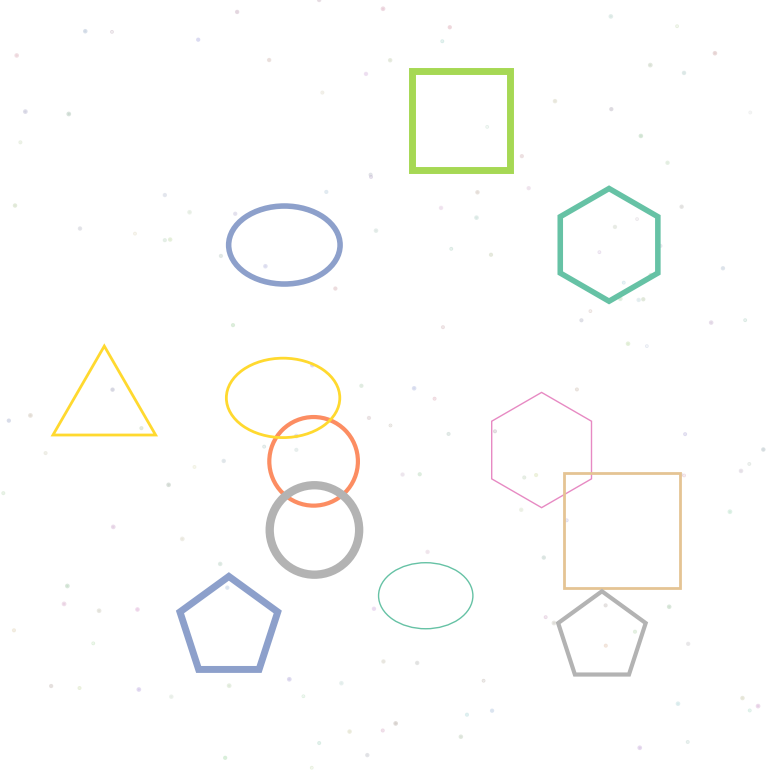[{"shape": "hexagon", "thickness": 2, "radius": 0.37, "center": [0.791, 0.682]}, {"shape": "oval", "thickness": 0.5, "radius": 0.31, "center": [0.553, 0.226]}, {"shape": "circle", "thickness": 1.5, "radius": 0.29, "center": [0.407, 0.401]}, {"shape": "pentagon", "thickness": 2.5, "radius": 0.33, "center": [0.297, 0.185]}, {"shape": "oval", "thickness": 2, "radius": 0.36, "center": [0.369, 0.682]}, {"shape": "hexagon", "thickness": 0.5, "radius": 0.37, "center": [0.703, 0.416]}, {"shape": "square", "thickness": 2.5, "radius": 0.32, "center": [0.599, 0.843]}, {"shape": "oval", "thickness": 1, "radius": 0.37, "center": [0.368, 0.483]}, {"shape": "triangle", "thickness": 1, "radius": 0.38, "center": [0.135, 0.474]}, {"shape": "square", "thickness": 1, "radius": 0.37, "center": [0.808, 0.311]}, {"shape": "pentagon", "thickness": 1.5, "radius": 0.3, "center": [0.782, 0.172]}, {"shape": "circle", "thickness": 3, "radius": 0.29, "center": [0.408, 0.312]}]